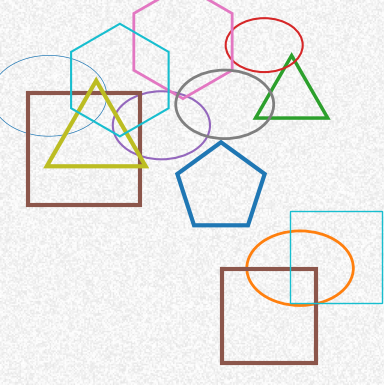[{"shape": "oval", "thickness": 0.5, "radius": 0.75, "center": [0.127, 0.751]}, {"shape": "pentagon", "thickness": 3, "radius": 0.6, "center": [0.574, 0.511]}, {"shape": "oval", "thickness": 2, "radius": 0.69, "center": [0.779, 0.303]}, {"shape": "triangle", "thickness": 2.5, "radius": 0.54, "center": [0.757, 0.748]}, {"shape": "oval", "thickness": 1.5, "radius": 0.5, "center": [0.686, 0.883]}, {"shape": "oval", "thickness": 1.5, "radius": 0.63, "center": [0.419, 0.675]}, {"shape": "square", "thickness": 3, "radius": 0.73, "center": [0.218, 0.613]}, {"shape": "square", "thickness": 3, "radius": 0.61, "center": [0.699, 0.18]}, {"shape": "hexagon", "thickness": 2, "radius": 0.74, "center": [0.475, 0.891]}, {"shape": "oval", "thickness": 2, "radius": 0.64, "center": [0.584, 0.729]}, {"shape": "triangle", "thickness": 3, "radius": 0.74, "center": [0.25, 0.642]}, {"shape": "square", "thickness": 1, "radius": 0.59, "center": [0.873, 0.333]}, {"shape": "hexagon", "thickness": 1.5, "radius": 0.73, "center": [0.311, 0.792]}]